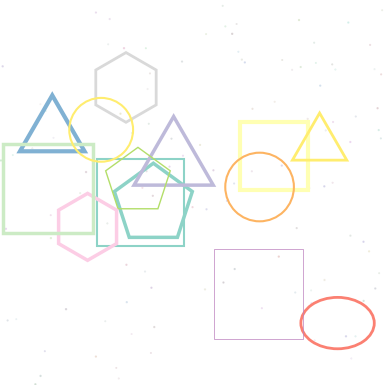[{"shape": "square", "thickness": 1.5, "radius": 0.56, "center": [0.366, 0.475]}, {"shape": "pentagon", "thickness": 2.5, "radius": 0.53, "center": [0.398, 0.47]}, {"shape": "square", "thickness": 3, "radius": 0.44, "center": [0.713, 0.596]}, {"shape": "triangle", "thickness": 2.5, "radius": 0.59, "center": [0.451, 0.579]}, {"shape": "oval", "thickness": 2, "radius": 0.48, "center": [0.877, 0.161]}, {"shape": "triangle", "thickness": 3, "radius": 0.48, "center": [0.136, 0.656]}, {"shape": "circle", "thickness": 1.5, "radius": 0.45, "center": [0.674, 0.514]}, {"shape": "pentagon", "thickness": 1, "radius": 0.44, "center": [0.358, 0.529]}, {"shape": "hexagon", "thickness": 2.5, "radius": 0.43, "center": [0.227, 0.411]}, {"shape": "hexagon", "thickness": 2, "radius": 0.45, "center": [0.327, 0.773]}, {"shape": "square", "thickness": 0.5, "radius": 0.58, "center": [0.672, 0.237]}, {"shape": "square", "thickness": 2.5, "radius": 0.58, "center": [0.125, 0.51]}, {"shape": "circle", "thickness": 1.5, "radius": 0.41, "center": [0.263, 0.663]}, {"shape": "triangle", "thickness": 2, "radius": 0.41, "center": [0.83, 0.625]}]